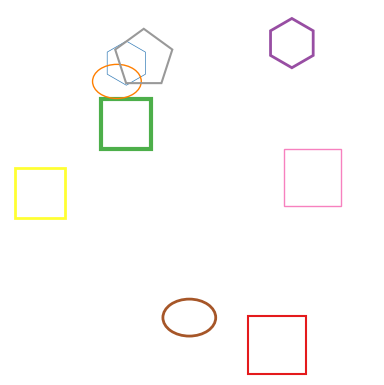[{"shape": "square", "thickness": 1.5, "radius": 0.38, "center": [0.72, 0.104]}, {"shape": "hexagon", "thickness": 0.5, "radius": 0.29, "center": [0.328, 0.836]}, {"shape": "square", "thickness": 3, "radius": 0.33, "center": [0.328, 0.678]}, {"shape": "hexagon", "thickness": 2, "radius": 0.32, "center": [0.758, 0.888]}, {"shape": "oval", "thickness": 1, "radius": 0.32, "center": [0.304, 0.789]}, {"shape": "square", "thickness": 2, "radius": 0.33, "center": [0.104, 0.498]}, {"shape": "oval", "thickness": 2, "radius": 0.34, "center": [0.492, 0.175]}, {"shape": "square", "thickness": 1, "radius": 0.37, "center": [0.811, 0.539]}, {"shape": "pentagon", "thickness": 1.5, "radius": 0.39, "center": [0.373, 0.847]}]